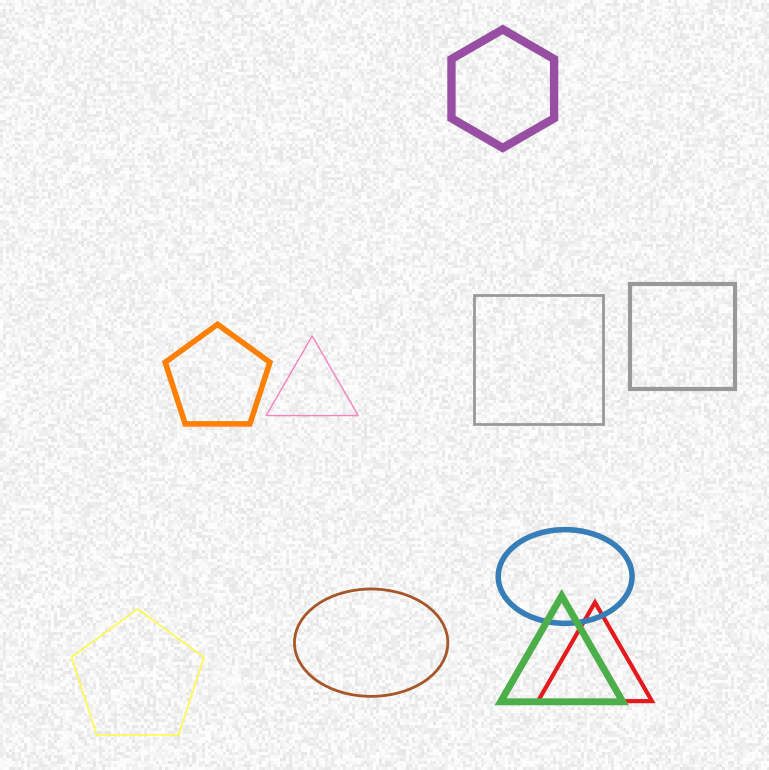[{"shape": "triangle", "thickness": 1.5, "radius": 0.43, "center": [0.773, 0.132]}, {"shape": "oval", "thickness": 2, "radius": 0.43, "center": [0.734, 0.251]}, {"shape": "triangle", "thickness": 2.5, "radius": 0.46, "center": [0.729, 0.134]}, {"shape": "hexagon", "thickness": 3, "radius": 0.38, "center": [0.653, 0.885]}, {"shape": "pentagon", "thickness": 2, "radius": 0.36, "center": [0.283, 0.507]}, {"shape": "pentagon", "thickness": 0.5, "radius": 0.45, "center": [0.179, 0.119]}, {"shape": "oval", "thickness": 1, "radius": 0.5, "center": [0.482, 0.165]}, {"shape": "triangle", "thickness": 0.5, "radius": 0.35, "center": [0.405, 0.495]}, {"shape": "square", "thickness": 1.5, "radius": 0.34, "center": [0.886, 0.563]}, {"shape": "square", "thickness": 1, "radius": 0.42, "center": [0.699, 0.533]}]